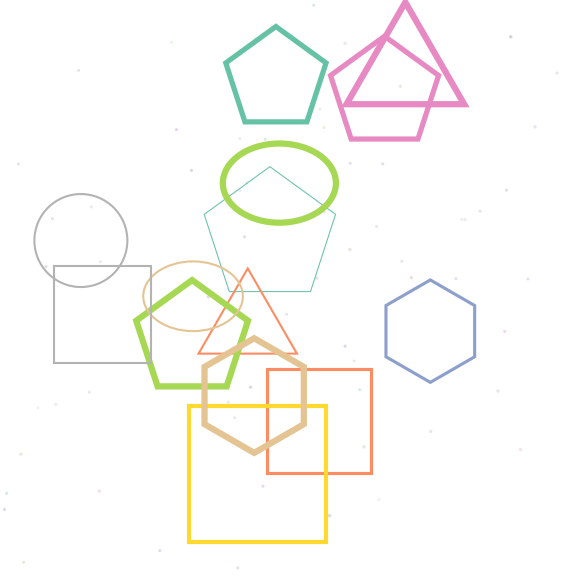[{"shape": "pentagon", "thickness": 2.5, "radius": 0.46, "center": [0.478, 0.862]}, {"shape": "pentagon", "thickness": 0.5, "radius": 0.6, "center": [0.467, 0.591]}, {"shape": "triangle", "thickness": 1, "radius": 0.49, "center": [0.429, 0.436]}, {"shape": "square", "thickness": 1.5, "radius": 0.45, "center": [0.553, 0.27]}, {"shape": "hexagon", "thickness": 1.5, "radius": 0.44, "center": [0.745, 0.426]}, {"shape": "pentagon", "thickness": 2.5, "radius": 0.49, "center": [0.666, 0.838]}, {"shape": "triangle", "thickness": 3, "radius": 0.59, "center": [0.702, 0.878]}, {"shape": "pentagon", "thickness": 3, "radius": 0.51, "center": [0.333, 0.412]}, {"shape": "oval", "thickness": 3, "radius": 0.49, "center": [0.484, 0.682]}, {"shape": "square", "thickness": 2, "radius": 0.59, "center": [0.446, 0.178]}, {"shape": "oval", "thickness": 1, "radius": 0.43, "center": [0.334, 0.486]}, {"shape": "hexagon", "thickness": 3, "radius": 0.5, "center": [0.44, 0.314]}, {"shape": "square", "thickness": 1, "radius": 0.42, "center": [0.177, 0.454]}, {"shape": "circle", "thickness": 1, "radius": 0.4, "center": [0.14, 0.583]}]